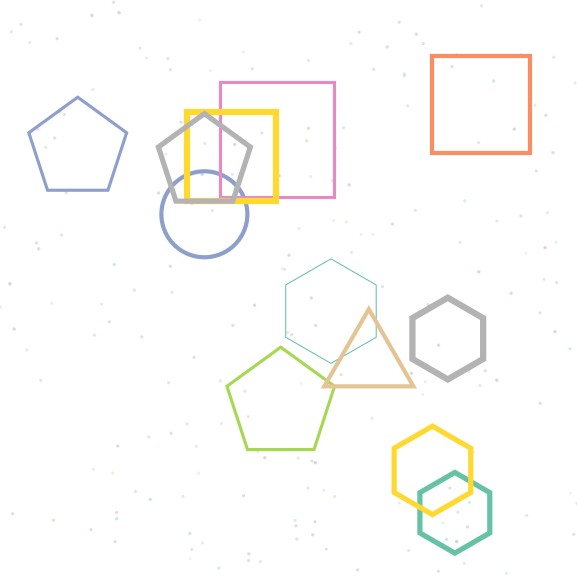[{"shape": "hexagon", "thickness": 2.5, "radius": 0.35, "center": [0.788, 0.111]}, {"shape": "hexagon", "thickness": 0.5, "radius": 0.45, "center": [0.573, 0.46]}, {"shape": "square", "thickness": 2, "radius": 0.42, "center": [0.833, 0.818]}, {"shape": "pentagon", "thickness": 1.5, "radius": 0.45, "center": [0.135, 0.742]}, {"shape": "circle", "thickness": 2, "radius": 0.37, "center": [0.354, 0.628]}, {"shape": "square", "thickness": 1.5, "radius": 0.5, "center": [0.479, 0.758]}, {"shape": "pentagon", "thickness": 1.5, "radius": 0.49, "center": [0.486, 0.3]}, {"shape": "square", "thickness": 3, "radius": 0.38, "center": [0.401, 0.728]}, {"shape": "hexagon", "thickness": 2.5, "radius": 0.38, "center": [0.749, 0.185]}, {"shape": "triangle", "thickness": 2, "radius": 0.45, "center": [0.639, 0.375]}, {"shape": "hexagon", "thickness": 3, "radius": 0.35, "center": [0.775, 0.413]}, {"shape": "pentagon", "thickness": 2.5, "radius": 0.42, "center": [0.354, 0.719]}]